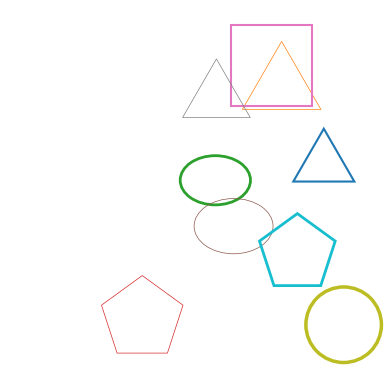[{"shape": "triangle", "thickness": 1.5, "radius": 0.46, "center": [0.841, 0.574]}, {"shape": "triangle", "thickness": 0.5, "radius": 0.59, "center": [0.732, 0.775]}, {"shape": "oval", "thickness": 2, "radius": 0.46, "center": [0.559, 0.532]}, {"shape": "pentagon", "thickness": 0.5, "radius": 0.56, "center": [0.369, 0.173]}, {"shape": "oval", "thickness": 0.5, "radius": 0.51, "center": [0.607, 0.413]}, {"shape": "square", "thickness": 1.5, "radius": 0.53, "center": [0.706, 0.829]}, {"shape": "triangle", "thickness": 0.5, "radius": 0.51, "center": [0.562, 0.745]}, {"shape": "circle", "thickness": 2.5, "radius": 0.49, "center": [0.893, 0.157]}, {"shape": "pentagon", "thickness": 2, "radius": 0.52, "center": [0.772, 0.342]}]